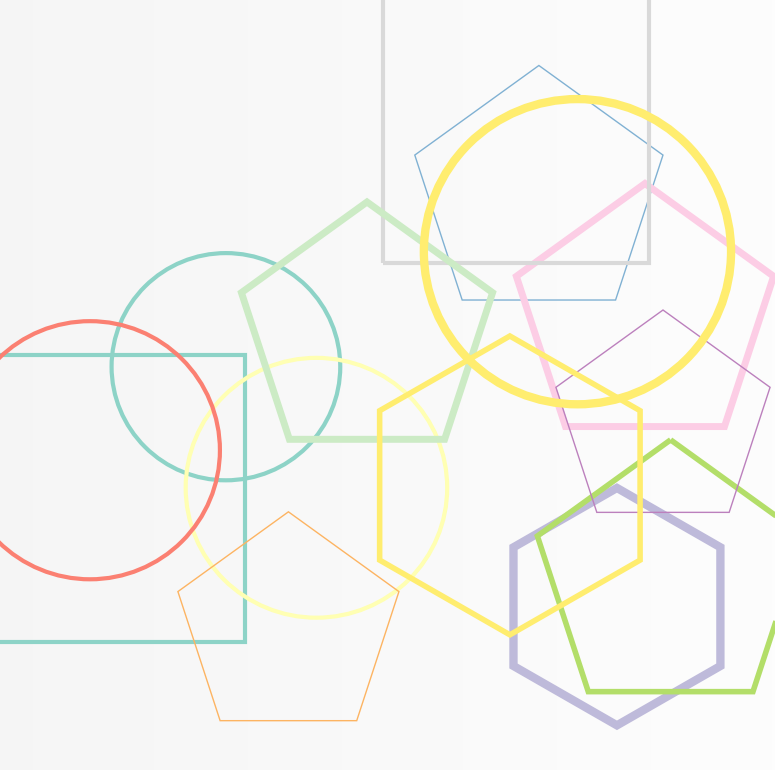[{"shape": "square", "thickness": 1.5, "radius": 0.93, "center": [0.13, 0.353]}, {"shape": "circle", "thickness": 1.5, "radius": 0.74, "center": [0.292, 0.524]}, {"shape": "circle", "thickness": 1.5, "radius": 0.84, "center": [0.408, 0.367]}, {"shape": "hexagon", "thickness": 3, "radius": 0.77, "center": [0.796, 0.212]}, {"shape": "circle", "thickness": 1.5, "radius": 0.84, "center": [0.116, 0.415]}, {"shape": "pentagon", "thickness": 0.5, "radius": 0.84, "center": [0.695, 0.747]}, {"shape": "pentagon", "thickness": 0.5, "radius": 0.75, "center": [0.372, 0.185]}, {"shape": "pentagon", "thickness": 2, "radius": 0.9, "center": [0.865, 0.248]}, {"shape": "pentagon", "thickness": 2.5, "radius": 0.87, "center": [0.832, 0.587]}, {"shape": "square", "thickness": 1.5, "radius": 0.86, "center": [0.666, 0.83]}, {"shape": "pentagon", "thickness": 0.5, "radius": 0.73, "center": [0.855, 0.452]}, {"shape": "pentagon", "thickness": 2.5, "radius": 0.85, "center": [0.474, 0.567]}, {"shape": "hexagon", "thickness": 2, "radius": 0.97, "center": [0.658, 0.37]}, {"shape": "circle", "thickness": 3, "radius": 0.99, "center": [0.745, 0.673]}]